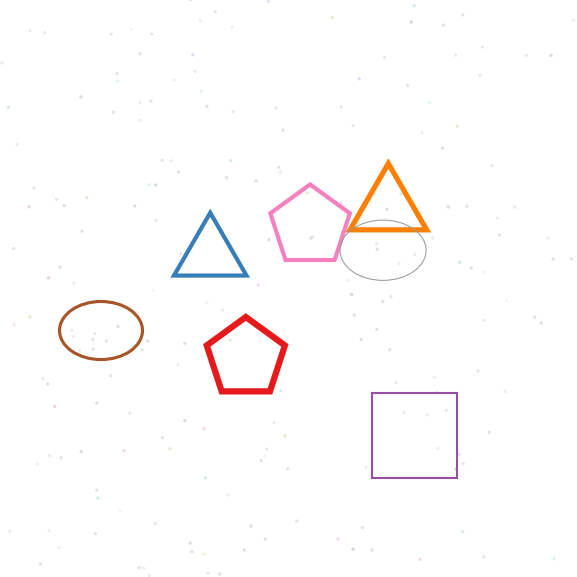[{"shape": "pentagon", "thickness": 3, "radius": 0.36, "center": [0.426, 0.379]}, {"shape": "triangle", "thickness": 2, "radius": 0.36, "center": [0.364, 0.558]}, {"shape": "square", "thickness": 1, "radius": 0.37, "center": [0.718, 0.245]}, {"shape": "triangle", "thickness": 2.5, "radius": 0.38, "center": [0.672, 0.639]}, {"shape": "oval", "thickness": 1.5, "radius": 0.36, "center": [0.175, 0.427]}, {"shape": "pentagon", "thickness": 2, "radius": 0.36, "center": [0.537, 0.607]}, {"shape": "oval", "thickness": 0.5, "radius": 0.37, "center": [0.663, 0.566]}]